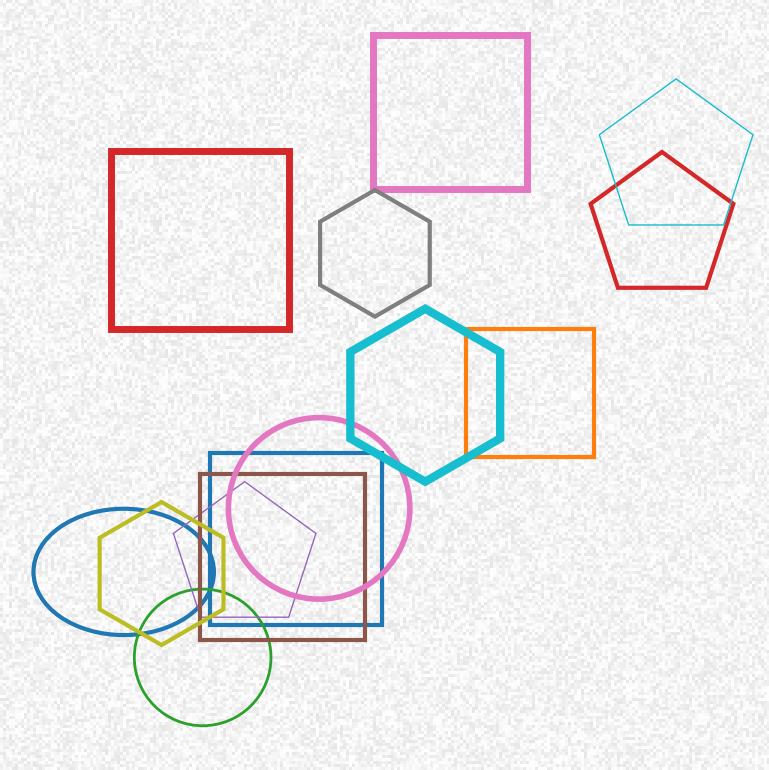[{"shape": "square", "thickness": 1.5, "radius": 0.56, "center": [0.385, 0.3]}, {"shape": "oval", "thickness": 1.5, "radius": 0.59, "center": [0.161, 0.257]}, {"shape": "square", "thickness": 1.5, "radius": 0.42, "center": [0.688, 0.489]}, {"shape": "circle", "thickness": 1, "radius": 0.44, "center": [0.263, 0.146]}, {"shape": "square", "thickness": 2.5, "radius": 0.58, "center": [0.26, 0.688]}, {"shape": "pentagon", "thickness": 1.5, "radius": 0.49, "center": [0.86, 0.705]}, {"shape": "pentagon", "thickness": 0.5, "radius": 0.49, "center": [0.318, 0.277]}, {"shape": "square", "thickness": 1.5, "radius": 0.54, "center": [0.367, 0.277]}, {"shape": "square", "thickness": 2.5, "radius": 0.5, "center": [0.584, 0.854]}, {"shape": "circle", "thickness": 2, "radius": 0.59, "center": [0.414, 0.34]}, {"shape": "hexagon", "thickness": 1.5, "radius": 0.41, "center": [0.487, 0.671]}, {"shape": "hexagon", "thickness": 1.5, "radius": 0.46, "center": [0.21, 0.255]}, {"shape": "hexagon", "thickness": 3, "radius": 0.56, "center": [0.552, 0.487]}, {"shape": "pentagon", "thickness": 0.5, "radius": 0.52, "center": [0.878, 0.793]}]